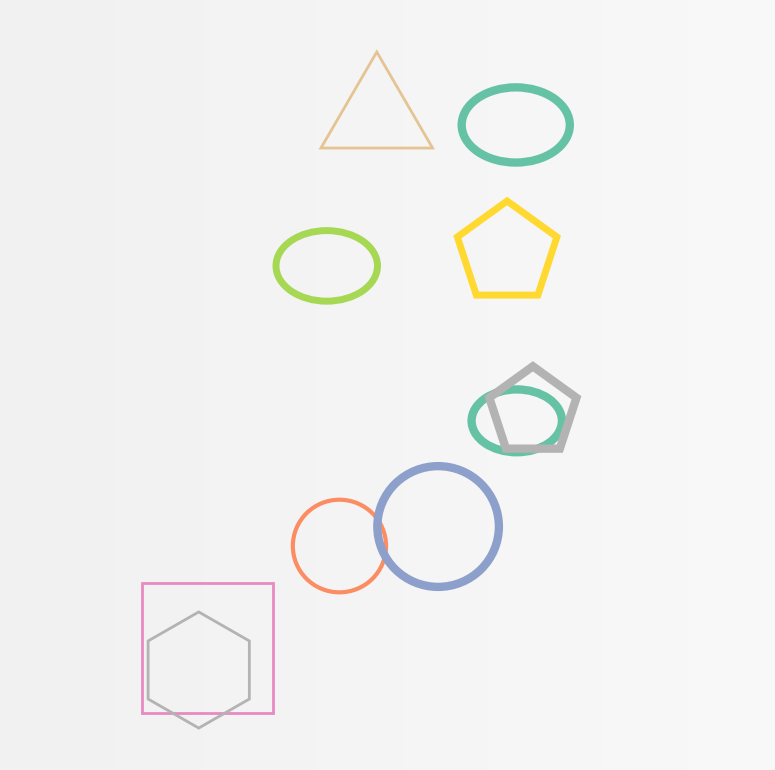[{"shape": "oval", "thickness": 3, "radius": 0.35, "center": [0.665, 0.838]}, {"shape": "oval", "thickness": 3, "radius": 0.29, "center": [0.667, 0.453]}, {"shape": "circle", "thickness": 1.5, "radius": 0.3, "center": [0.438, 0.291]}, {"shape": "circle", "thickness": 3, "radius": 0.39, "center": [0.565, 0.316]}, {"shape": "square", "thickness": 1, "radius": 0.42, "center": [0.268, 0.158]}, {"shape": "oval", "thickness": 2.5, "radius": 0.33, "center": [0.422, 0.655]}, {"shape": "pentagon", "thickness": 2.5, "radius": 0.34, "center": [0.654, 0.671]}, {"shape": "triangle", "thickness": 1, "radius": 0.42, "center": [0.486, 0.849]}, {"shape": "pentagon", "thickness": 3, "radius": 0.3, "center": [0.688, 0.465]}, {"shape": "hexagon", "thickness": 1, "radius": 0.38, "center": [0.256, 0.13]}]